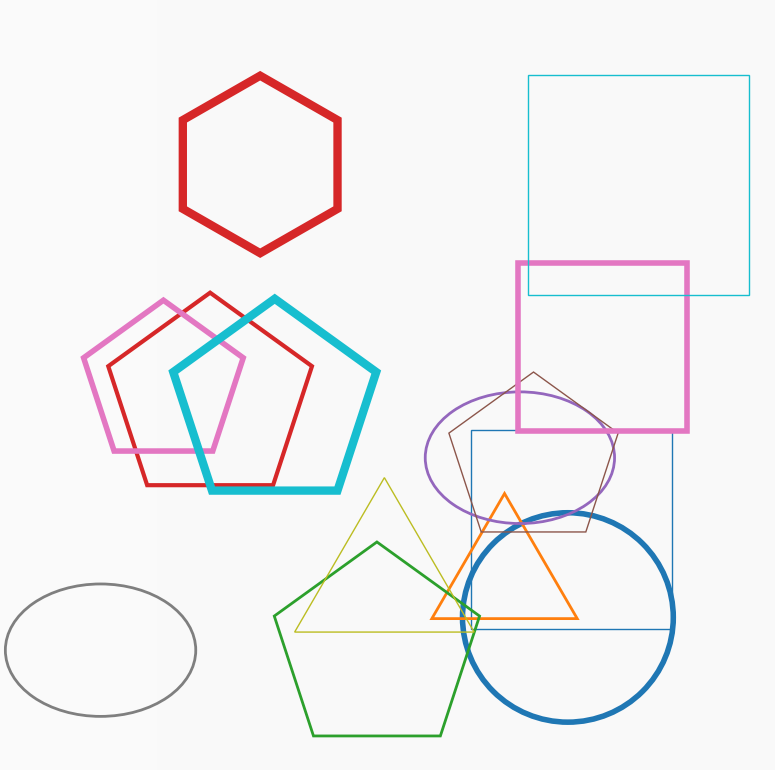[{"shape": "circle", "thickness": 2, "radius": 0.68, "center": [0.733, 0.198]}, {"shape": "square", "thickness": 0.5, "radius": 0.65, "center": [0.737, 0.312]}, {"shape": "triangle", "thickness": 1, "radius": 0.54, "center": [0.651, 0.251]}, {"shape": "pentagon", "thickness": 1, "radius": 0.7, "center": [0.486, 0.157]}, {"shape": "pentagon", "thickness": 1.5, "radius": 0.69, "center": [0.271, 0.482]}, {"shape": "hexagon", "thickness": 3, "radius": 0.58, "center": [0.336, 0.786]}, {"shape": "oval", "thickness": 1, "radius": 0.61, "center": [0.671, 0.406]}, {"shape": "pentagon", "thickness": 0.5, "radius": 0.57, "center": [0.688, 0.402]}, {"shape": "pentagon", "thickness": 2, "radius": 0.54, "center": [0.211, 0.502]}, {"shape": "square", "thickness": 2, "radius": 0.55, "center": [0.777, 0.549]}, {"shape": "oval", "thickness": 1, "radius": 0.61, "center": [0.13, 0.156]}, {"shape": "triangle", "thickness": 0.5, "radius": 0.67, "center": [0.496, 0.246]}, {"shape": "square", "thickness": 0.5, "radius": 0.71, "center": [0.824, 0.76]}, {"shape": "pentagon", "thickness": 3, "radius": 0.69, "center": [0.354, 0.474]}]